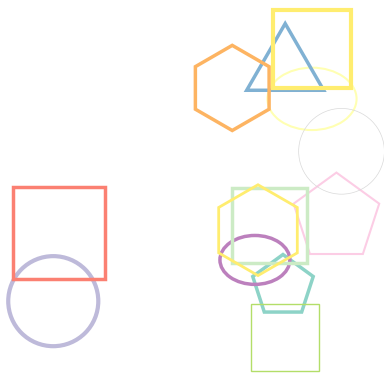[{"shape": "pentagon", "thickness": 2.5, "radius": 0.41, "center": [0.735, 0.256]}, {"shape": "oval", "thickness": 1.5, "radius": 0.58, "center": [0.81, 0.743]}, {"shape": "circle", "thickness": 3, "radius": 0.58, "center": [0.138, 0.218]}, {"shape": "square", "thickness": 2.5, "radius": 0.6, "center": [0.154, 0.395]}, {"shape": "triangle", "thickness": 2.5, "radius": 0.58, "center": [0.741, 0.823]}, {"shape": "hexagon", "thickness": 2.5, "radius": 0.55, "center": [0.603, 0.772]}, {"shape": "square", "thickness": 1, "radius": 0.44, "center": [0.741, 0.123]}, {"shape": "pentagon", "thickness": 1.5, "radius": 0.58, "center": [0.874, 0.435]}, {"shape": "circle", "thickness": 0.5, "radius": 0.56, "center": [0.887, 0.607]}, {"shape": "oval", "thickness": 2.5, "radius": 0.45, "center": [0.662, 0.325]}, {"shape": "square", "thickness": 2.5, "radius": 0.49, "center": [0.701, 0.415]}, {"shape": "square", "thickness": 3, "radius": 0.5, "center": [0.81, 0.873]}, {"shape": "hexagon", "thickness": 2, "radius": 0.59, "center": [0.67, 0.402]}]